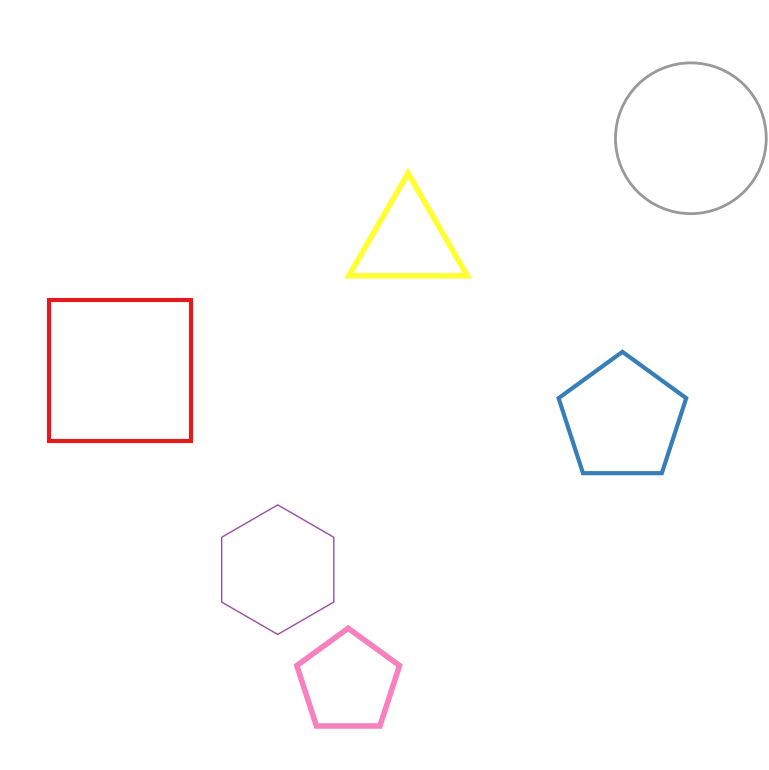[{"shape": "square", "thickness": 1.5, "radius": 0.46, "center": [0.156, 0.519]}, {"shape": "pentagon", "thickness": 1.5, "radius": 0.44, "center": [0.808, 0.456]}, {"shape": "hexagon", "thickness": 0.5, "radius": 0.42, "center": [0.361, 0.26]}, {"shape": "triangle", "thickness": 2, "radius": 0.44, "center": [0.53, 0.686]}, {"shape": "pentagon", "thickness": 2, "radius": 0.35, "center": [0.452, 0.114]}, {"shape": "circle", "thickness": 1, "radius": 0.49, "center": [0.897, 0.82]}]